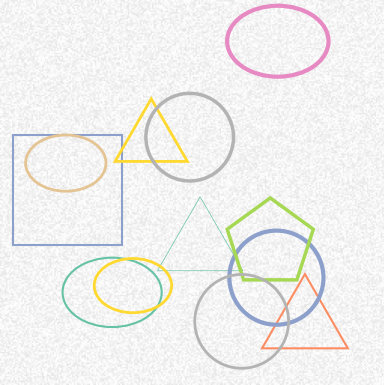[{"shape": "oval", "thickness": 1.5, "radius": 0.64, "center": [0.291, 0.241]}, {"shape": "triangle", "thickness": 0.5, "radius": 0.64, "center": [0.52, 0.361]}, {"shape": "triangle", "thickness": 1.5, "radius": 0.64, "center": [0.792, 0.16]}, {"shape": "circle", "thickness": 3, "radius": 0.61, "center": [0.718, 0.279]}, {"shape": "square", "thickness": 1.5, "radius": 0.71, "center": [0.176, 0.506]}, {"shape": "oval", "thickness": 3, "radius": 0.66, "center": [0.722, 0.893]}, {"shape": "pentagon", "thickness": 2.5, "radius": 0.59, "center": [0.702, 0.368]}, {"shape": "triangle", "thickness": 2, "radius": 0.54, "center": [0.393, 0.635]}, {"shape": "oval", "thickness": 2, "radius": 0.5, "center": [0.345, 0.258]}, {"shape": "oval", "thickness": 2, "radius": 0.52, "center": [0.171, 0.576]}, {"shape": "circle", "thickness": 2.5, "radius": 0.57, "center": [0.493, 0.644]}, {"shape": "circle", "thickness": 2, "radius": 0.61, "center": [0.628, 0.165]}]